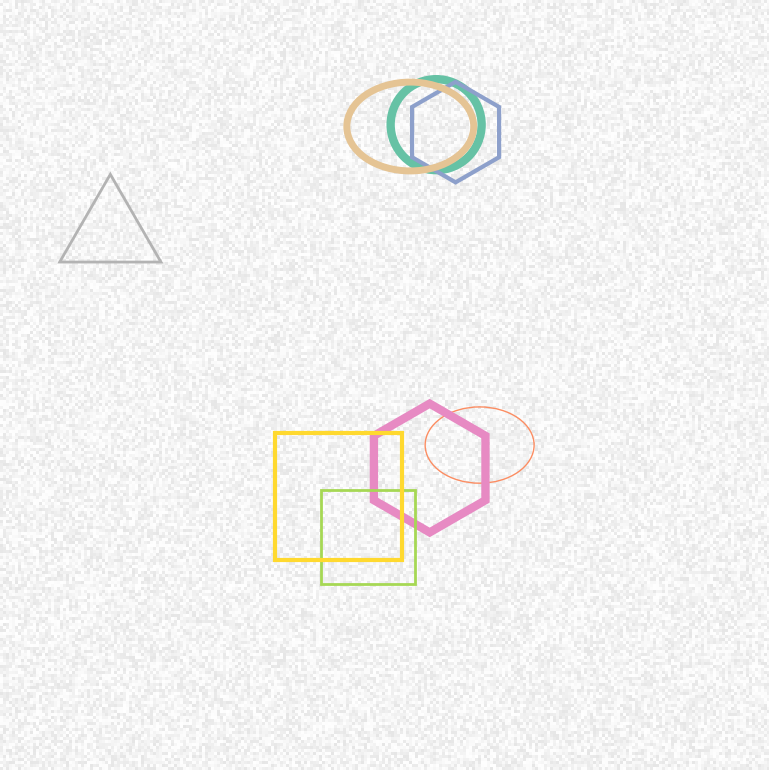[{"shape": "circle", "thickness": 3, "radius": 0.3, "center": [0.566, 0.838]}, {"shape": "oval", "thickness": 0.5, "radius": 0.35, "center": [0.623, 0.422]}, {"shape": "hexagon", "thickness": 1.5, "radius": 0.33, "center": [0.592, 0.828]}, {"shape": "hexagon", "thickness": 3, "radius": 0.42, "center": [0.558, 0.392]}, {"shape": "square", "thickness": 1, "radius": 0.31, "center": [0.477, 0.303]}, {"shape": "square", "thickness": 1.5, "radius": 0.41, "center": [0.439, 0.355]}, {"shape": "oval", "thickness": 2.5, "radius": 0.41, "center": [0.533, 0.836]}, {"shape": "triangle", "thickness": 1, "radius": 0.38, "center": [0.143, 0.698]}]